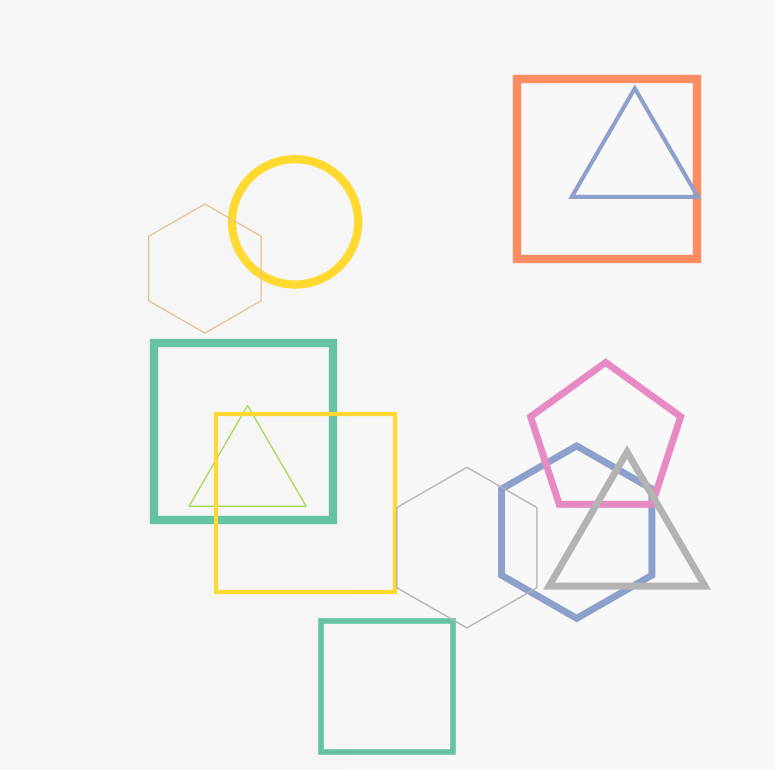[{"shape": "square", "thickness": 2, "radius": 0.43, "center": [0.5, 0.108]}, {"shape": "square", "thickness": 3, "radius": 0.57, "center": [0.314, 0.439]}, {"shape": "square", "thickness": 3, "radius": 0.58, "center": [0.783, 0.78]}, {"shape": "triangle", "thickness": 1.5, "radius": 0.47, "center": [0.819, 0.791]}, {"shape": "hexagon", "thickness": 2.5, "radius": 0.56, "center": [0.744, 0.309]}, {"shape": "pentagon", "thickness": 2.5, "radius": 0.51, "center": [0.781, 0.427]}, {"shape": "triangle", "thickness": 0.5, "radius": 0.44, "center": [0.319, 0.386]}, {"shape": "square", "thickness": 1.5, "radius": 0.58, "center": [0.394, 0.347]}, {"shape": "circle", "thickness": 3, "radius": 0.41, "center": [0.381, 0.712]}, {"shape": "hexagon", "thickness": 0.5, "radius": 0.42, "center": [0.264, 0.651]}, {"shape": "triangle", "thickness": 2.5, "radius": 0.58, "center": [0.809, 0.297]}, {"shape": "hexagon", "thickness": 0.5, "radius": 0.52, "center": [0.602, 0.289]}]